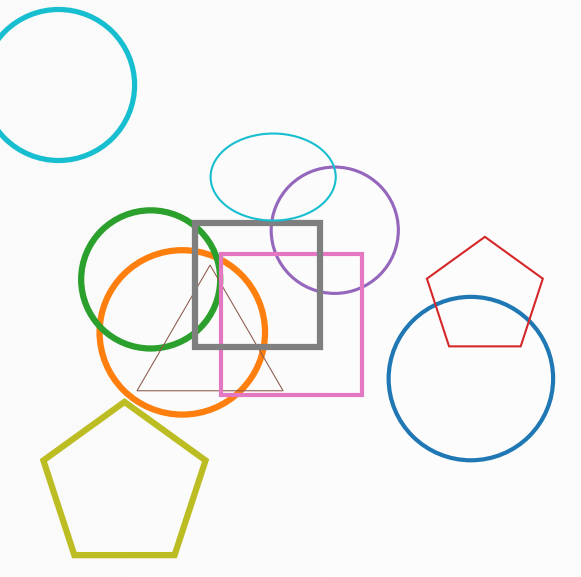[{"shape": "circle", "thickness": 2, "radius": 0.71, "center": [0.81, 0.344]}, {"shape": "circle", "thickness": 3, "radius": 0.71, "center": [0.314, 0.424]}, {"shape": "circle", "thickness": 3, "radius": 0.6, "center": [0.259, 0.515]}, {"shape": "pentagon", "thickness": 1, "radius": 0.52, "center": [0.834, 0.484]}, {"shape": "circle", "thickness": 1.5, "radius": 0.55, "center": [0.576, 0.6]}, {"shape": "triangle", "thickness": 0.5, "radius": 0.73, "center": [0.361, 0.395]}, {"shape": "square", "thickness": 2, "radius": 0.61, "center": [0.501, 0.437]}, {"shape": "square", "thickness": 3, "radius": 0.54, "center": [0.443, 0.505]}, {"shape": "pentagon", "thickness": 3, "radius": 0.73, "center": [0.214, 0.157]}, {"shape": "oval", "thickness": 1, "radius": 0.54, "center": [0.47, 0.693]}, {"shape": "circle", "thickness": 2.5, "radius": 0.65, "center": [0.101, 0.852]}]